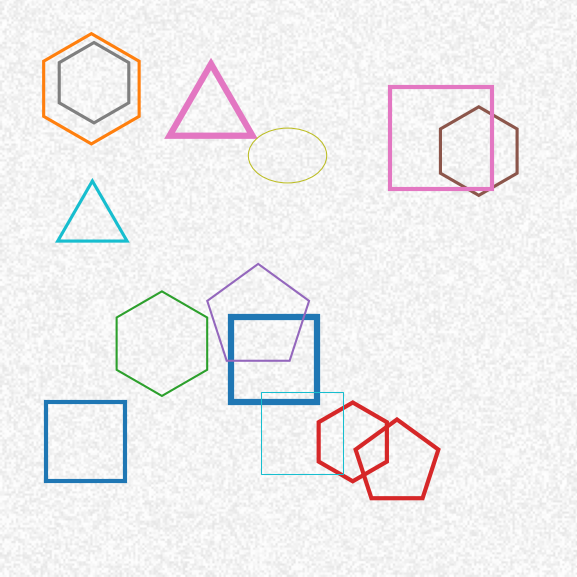[{"shape": "square", "thickness": 3, "radius": 0.37, "center": [0.474, 0.377]}, {"shape": "square", "thickness": 2, "radius": 0.34, "center": [0.149, 0.235]}, {"shape": "hexagon", "thickness": 1.5, "radius": 0.48, "center": [0.158, 0.845]}, {"shape": "hexagon", "thickness": 1, "radius": 0.45, "center": [0.28, 0.404]}, {"shape": "hexagon", "thickness": 2, "radius": 0.34, "center": [0.611, 0.234]}, {"shape": "pentagon", "thickness": 2, "radius": 0.38, "center": [0.687, 0.197]}, {"shape": "pentagon", "thickness": 1, "radius": 0.46, "center": [0.447, 0.449]}, {"shape": "hexagon", "thickness": 1.5, "radius": 0.38, "center": [0.829, 0.737]}, {"shape": "triangle", "thickness": 3, "radius": 0.41, "center": [0.365, 0.806]}, {"shape": "square", "thickness": 2, "radius": 0.44, "center": [0.764, 0.76]}, {"shape": "hexagon", "thickness": 1.5, "radius": 0.35, "center": [0.163, 0.856]}, {"shape": "oval", "thickness": 0.5, "radius": 0.34, "center": [0.498, 0.73]}, {"shape": "square", "thickness": 0.5, "radius": 0.35, "center": [0.523, 0.249]}, {"shape": "triangle", "thickness": 1.5, "radius": 0.35, "center": [0.16, 0.616]}]